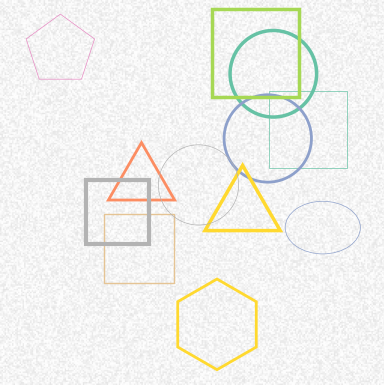[{"shape": "square", "thickness": 0.5, "radius": 0.5, "center": [0.8, 0.664]}, {"shape": "circle", "thickness": 2.5, "radius": 0.56, "center": [0.71, 0.808]}, {"shape": "triangle", "thickness": 2, "radius": 0.5, "center": [0.368, 0.53]}, {"shape": "oval", "thickness": 0.5, "radius": 0.49, "center": [0.838, 0.409]}, {"shape": "circle", "thickness": 2, "radius": 0.57, "center": [0.695, 0.64]}, {"shape": "pentagon", "thickness": 0.5, "radius": 0.47, "center": [0.157, 0.87]}, {"shape": "square", "thickness": 2.5, "radius": 0.57, "center": [0.663, 0.862]}, {"shape": "triangle", "thickness": 2.5, "radius": 0.56, "center": [0.63, 0.457]}, {"shape": "hexagon", "thickness": 2, "radius": 0.59, "center": [0.564, 0.157]}, {"shape": "square", "thickness": 1, "radius": 0.45, "center": [0.361, 0.355]}, {"shape": "circle", "thickness": 0.5, "radius": 0.52, "center": [0.516, 0.52]}, {"shape": "square", "thickness": 3, "radius": 0.41, "center": [0.305, 0.449]}]